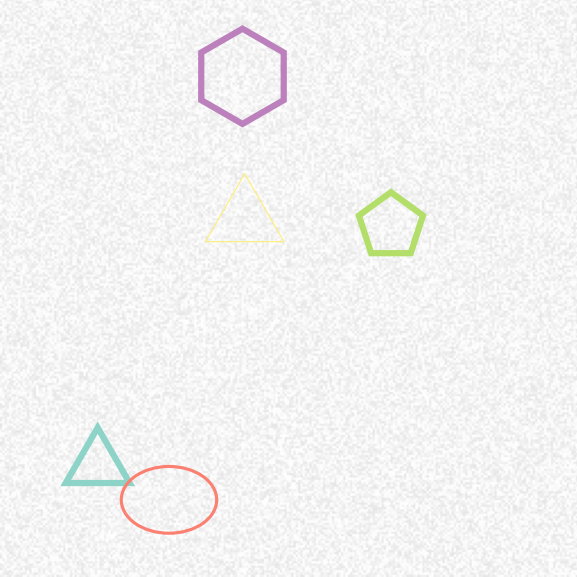[{"shape": "triangle", "thickness": 3, "radius": 0.32, "center": [0.169, 0.195]}, {"shape": "oval", "thickness": 1.5, "radius": 0.41, "center": [0.293, 0.134]}, {"shape": "pentagon", "thickness": 3, "radius": 0.29, "center": [0.677, 0.608]}, {"shape": "hexagon", "thickness": 3, "radius": 0.41, "center": [0.42, 0.867]}, {"shape": "triangle", "thickness": 0.5, "radius": 0.39, "center": [0.424, 0.62]}]